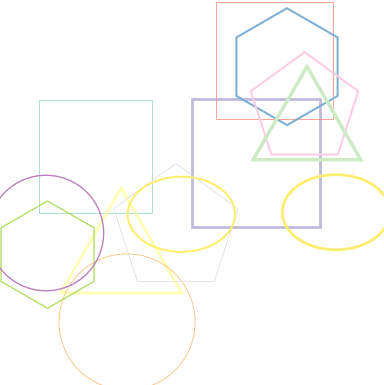[{"shape": "square", "thickness": 0.5, "radius": 0.73, "center": [0.248, 0.592]}, {"shape": "triangle", "thickness": 2, "radius": 0.91, "center": [0.315, 0.33]}, {"shape": "square", "thickness": 2, "radius": 0.83, "center": [0.666, 0.576]}, {"shape": "square", "thickness": 0.5, "radius": 0.76, "center": [0.714, 0.844]}, {"shape": "hexagon", "thickness": 1.5, "radius": 0.76, "center": [0.746, 0.827]}, {"shape": "circle", "thickness": 0.5, "radius": 0.88, "center": [0.33, 0.164]}, {"shape": "hexagon", "thickness": 1, "radius": 0.7, "center": [0.123, 0.339]}, {"shape": "pentagon", "thickness": 1.5, "radius": 0.73, "center": [0.791, 0.718]}, {"shape": "pentagon", "thickness": 0.5, "radius": 0.85, "center": [0.457, 0.406]}, {"shape": "circle", "thickness": 1, "radius": 0.75, "center": [0.119, 0.395]}, {"shape": "triangle", "thickness": 2.5, "radius": 0.81, "center": [0.797, 0.666]}, {"shape": "oval", "thickness": 1.5, "radius": 0.7, "center": [0.471, 0.443]}, {"shape": "oval", "thickness": 2, "radius": 0.7, "center": [0.873, 0.449]}]